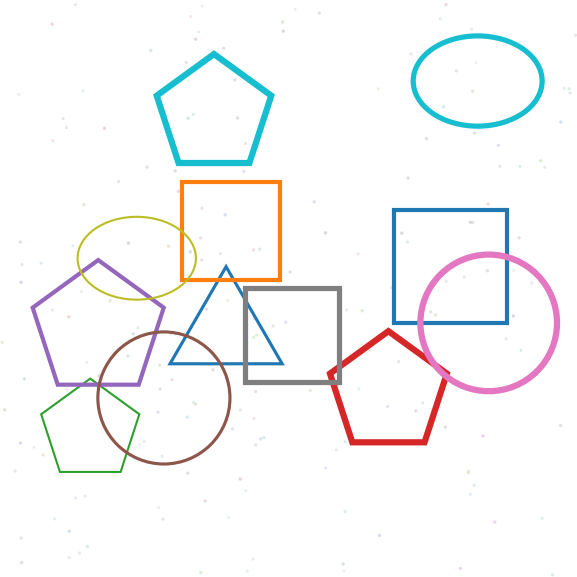[{"shape": "square", "thickness": 2, "radius": 0.49, "center": [0.781, 0.538]}, {"shape": "triangle", "thickness": 1.5, "radius": 0.56, "center": [0.391, 0.425]}, {"shape": "square", "thickness": 2, "radius": 0.43, "center": [0.4, 0.599]}, {"shape": "pentagon", "thickness": 1, "radius": 0.45, "center": [0.156, 0.254]}, {"shape": "pentagon", "thickness": 3, "radius": 0.53, "center": [0.673, 0.319]}, {"shape": "pentagon", "thickness": 2, "radius": 0.6, "center": [0.17, 0.43]}, {"shape": "circle", "thickness": 1.5, "radius": 0.57, "center": [0.284, 0.31]}, {"shape": "circle", "thickness": 3, "radius": 0.59, "center": [0.846, 0.44]}, {"shape": "square", "thickness": 2.5, "radius": 0.41, "center": [0.506, 0.419]}, {"shape": "oval", "thickness": 1, "radius": 0.51, "center": [0.237, 0.552]}, {"shape": "oval", "thickness": 2.5, "radius": 0.56, "center": [0.827, 0.859]}, {"shape": "pentagon", "thickness": 3, "radius": 0.52, "center": [0.371, 0.801]}]